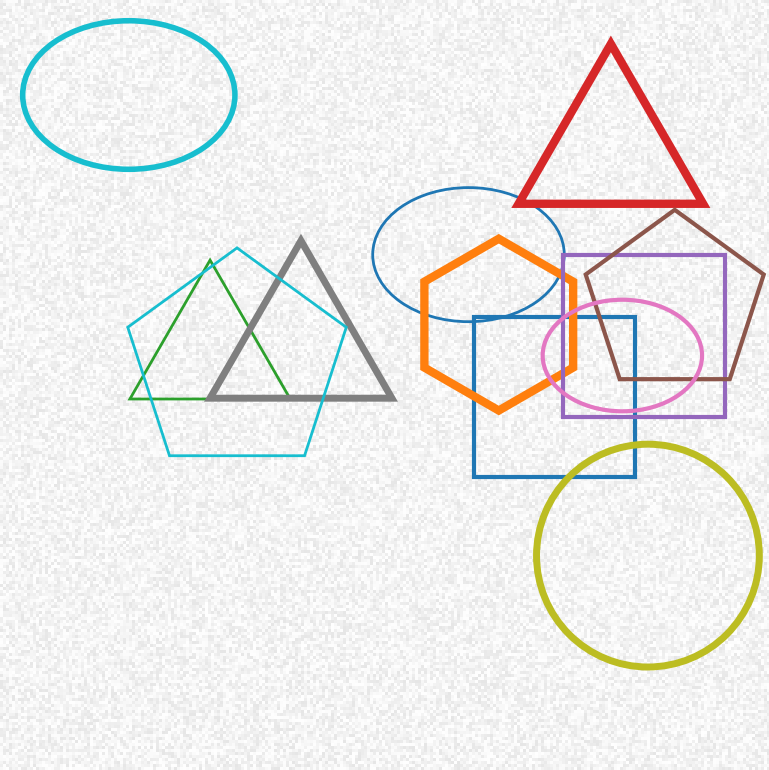[{"shape": "square", "thickness": 1.5, "radius": 0.52, "center": [0.72, 0.484]}, {"shape": "oval", "thickness": 1, "radius": 0.62, "center": [0.608, 0.669]}, {"shape": "hexagon", "thickness": 3, "radius": 0.56, "center": [0.648, 0.578]}, {"shape": "triangle", "thickness": 1, "radius": 0.6, "center": [0.273, 0.542]}, {"shape": "triangle", "thickness": 3, "radius": 0.69, "center": [0.793, 0.805]}, {"shape": "square", "thickness": 1.5, "radius": 0.53, "center": [0.836, 0.563]}, {"shape": "pentagon", "thickness": 1.5, "radius": 0.61, "center": [0.876, 0.606]}, {"shape": "oval", "thickness": 1.5, "radius": 0.52, "center": [0.808, 0.538]}, {"shape": "triangle", "thickness": 2.5, "radius": 0.68, "center": [0.391, 0.551]}, {"shape": "circle", "thickness": 2.5, "radius": 0.72, "center": [0.841, 0.278]}, {"shape": "pentagon", "thickness": 1, "radius": 0.75, "center": [0.308, 0.529]}, {"shape": "oval", "thickness": 2, "radius": 0.69, "center": [0.167, 0.877]}]